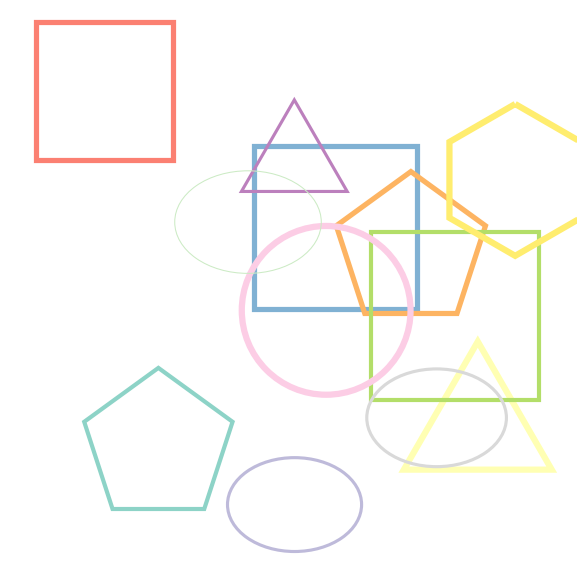[{"shape": "pentagon", "thickness": 2, "radius": 0.68, "center": [0.274, 0.227]}, {"shape": "triangle", "thickness": 3, "radius": 0.74, "center": [0.827, 0.26]}, {"shape": "oval", "thickness": 1.5, "radius": 0.58, "center": [0.51, 0.125]}, {"shape": "square", "thickness": 2.5, "radius": 0.59, "center": [0.181, 0.841]}, {"shape": "square", "thickness": 2.5, "radius": 0.7, "center": [0.581, 0.605]}, {"shape": "pentagon", "thickness": 2.5, "radius": 0.68, "center": [0.711, 0.566]}, {"shape": "square", "thickness": 2, "radius": 0.73, "center": [0.788, 0.453]}, {"shape": "circle", "thickness": 3, "radius": 0.73, "center": [0.565, 0.462]}, {"shape": "oval", "thickness": 1.5, "radius": 0.6, "center": [0.756, 0.276]}, {"shape": "triangle", "thickness": 1.5, "radius": 0.53, "center": [0.51, 0.72]}, {"shape": "oval", "thickness": 0.5, "radius": 0.63, "center": [0.429, 0.615]}, {"shape": "hexagon", "thickness": 3, "radius": 0.66, "center": [0.892, 0.688]}]